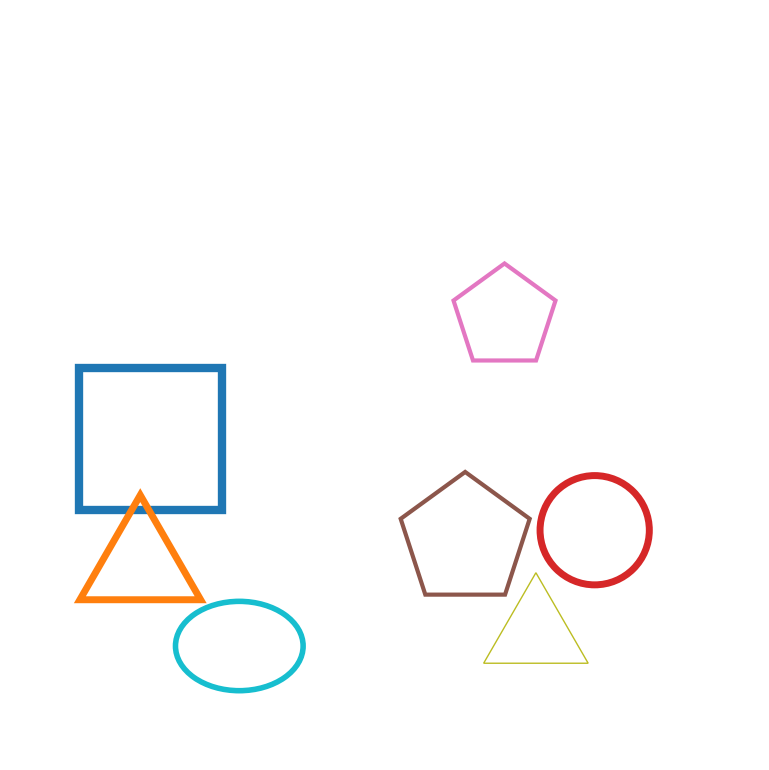[{"shape": "square", "thickness": 3, "radius": 0.46, "center": [0.196, 0.43]}, {"shape": "triangle", "thickness": 2.5, "radius": 0.45, "center": [0.182, 0.266]}, {"shape": "circle", "thickness": 2.5, "radius": 0.35, "center": [0.772, 0.311]}, {"shape": "pentagon", "thickness": 1.5, "radius": 0.44, "center": [0.604, 0.299]}, {"shape": "pentagon", "thickness": 1.5, "radius": 0.35, "center": [0.655, 0.588]}, {"shape": "triangle", "thickness": 0.5, "radius": 0.39, "center": [0.696, 0.178]}, {"shape": "oval", "thickness": 2, "radius": 0.41, "center": [0.311, 0.161]}]